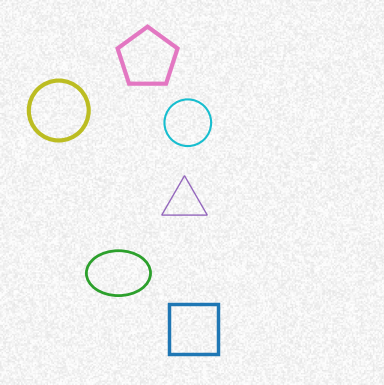[{"shape": "square", "thickness": 2.5, "radius": 0.32, "center": [0.503, 0.145]}, {"shape": "oval", "thickness": 2, "radius": 0.42, "center": [0.308, 0.29]}, {"shape": "triangle", "thickness": 1, "radius": 0.34, "center": [0.479, 0.475]}, {"shape": "pentagon", "thickness": 3, "radius": 0.41, "center": [0.383, 0.849]}, {"shape": "circle", "thickness": 3, "radius": 0.39, "center": [0.153, 0.713]}, {"shape": "circle", "thickness": 1.5, "radius": 0.3, "center": [0.488, 0.681]}]